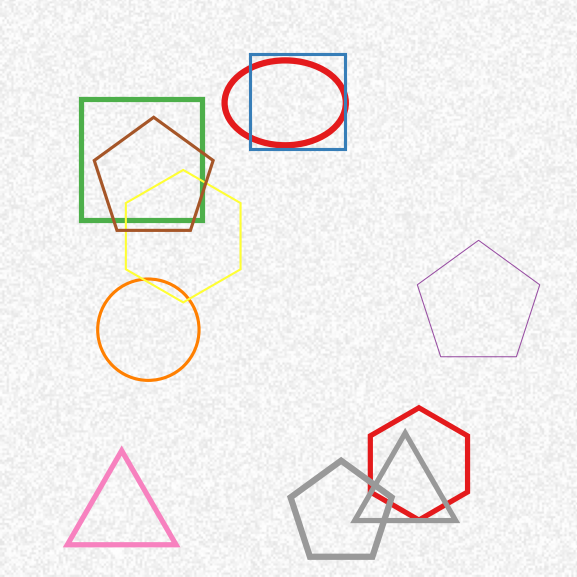[{"shape": "oval", "thickness": 3, "radius": 0.52, "center": [0.494, 0.821]}, {"shape": "hexagon", "thickness": 2.5, "radius": 0.49, "center": [0.725, 0.196]}, {"shape": "square", "thickness": 1.5, "radius": 0.41, "center": [0.515, 0.823]}, {"shape": "square", "thickness": 2.5, "radius": 0.53, "center": [0.245, 0.723]}, {"shape": "pentagon", "thickness": 0.5, "radius": 0.56, "center": [0.829, 0.472]}, {"shape": "circle", "thickness": 1.5, "radius": 0.44, "center": [0.257, 0.428]}, {"shape": "hexagon", "thickness": 1, "radius": 0.57, "center": [0.317, 0.59]}, {"shape": "pentagon", "thickness": 1.5, "radius": 0.54, "center": [0.266, 0.688]}, {"shape": "triangle", "thickness": 2.5, "radius": 0.54, "center": [0.211, 0.11]}, {"shape": "triangle", "thickness": 2.5, "radius": 0.51, "center": [0.702, 0.148]}, {"shape": "pentagon", "thickness": 3, "radius": 0.46, "center": [0.591, 0.109]}]